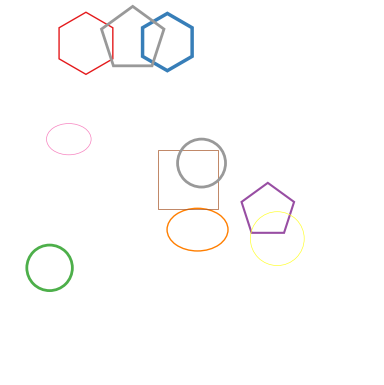[{"shape": "hexagon", "thickness": 1, "radius": 0.4, "center": [0.223, 0.888]}, {"shape": "hexagon", "thickness": 2.5, "radius": 0.37, "center": [0.435, 0.891]}, {"shape": "circle", "thickness": 2, "radius": 0.3, "center": [0.129, 0.304]}, {"shape": "pentagon", "thickness": 1.5, "radius": 0.36, "center": [0.696, 0.453]}, {"shape": "oval", "thickness": 1, "radius": 0.4, "center": [0.513, 0.404]}, {"shape": "circle", "thickness": 0.5, "radius": 0.35, "center": [0.72, 0.38]}, {"shape": "square", "thickness": 0.5, "radius": 0.39, "center": [0.489, 0.534]}, {"shape": "oval", "thickness": 0.5, "radius": 0.29, "center": [0.179, 0.639]}, {"shape": "pentagon", "thickness": 2, "radius": 0.43, "center": [0.345, 0.898]}, {"shape": "circle", "thickness": 2, "radius": 0.31, "center": [0.524, 0.576]}]